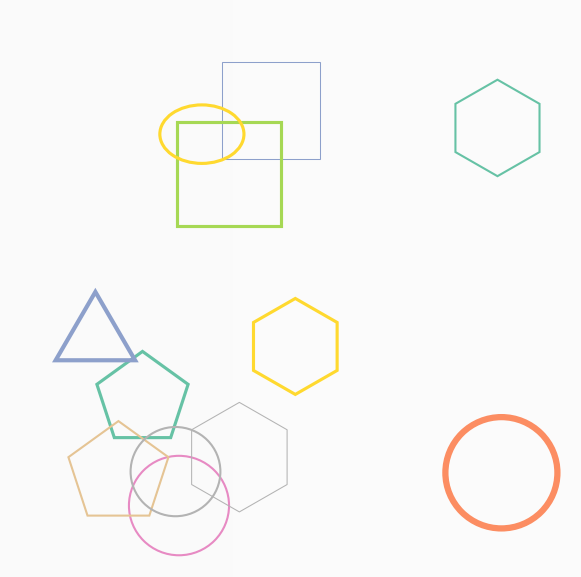[{"shape": "pentagon", "thickness": 1.5, "radius": 0.41, "center": [0.245, 0.308]}, {"shape": "hexagon", "thickness": 1, "radius": 0.42, "center": [0.856, 0.778]}, {"shape": "circle", "thickness": 3, "radius": 0.48, "center": [0.863, 0.18]}, {"shape": "triangle", "thickness": 2, "radius": 0.39, "center": [0.164, 0.415]}, {"shape": "square", "thickness": 0.5, "radius": 0.42, "center": [0.466, 0.807]}, {"shape": "circle", "thickness": 1, "radius": 0.43, "center": [0.308, 0.124]}, {"shape": "square", "thickness": 1.5, "radius": 0.45, "center": [0.394, 0.698]}, {"shape": "hexagon", "thickness": 1.5, "radius": 0.42, "center": [0.508, 0.399]}, {"shape": "oval", "thickness": 1.5, "radius": 0.36, "center": [0.347, 0.767]}, {"shape": "pentagon", "thickness": 1, "radius": 0.45, "center": [0.204, 0.18]}, {"shape": "circle", "thickness": 1, "radius": 0.39, "center": [0.302, 0.182]}, {"shape": "hexagon", "thickness": 0.5, "radius": 0.47, "center": [0.412, 0.208]}]